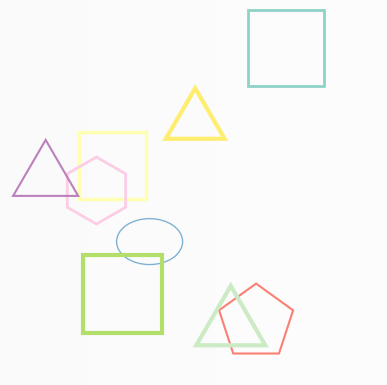[{"shape": "square", "thickness": 2, "radius": 0.49, "center": [0.738, 0.876]}, {"shape": "square", "thickness": 2.5, "radius": 0.44, "center": [0.291, 0.569]}, {"shape": "pentagon", "thickness": 1.5, "radius": 0.5, "center": [0.661, 0.163]}, {"shape": "oval", "thickness": 1, "radius": 0.43, "center": [0.386, 0.372]}, {"shape": "square", "thickness": 3, "radius": 0.51, "center": [0.317, 0.237]}, {"shape": "hexagon", "thickness": 2, "radius": 0.43, "center": [0.249, 0.505]}, {"shape": "triangle", "thickness": 1.5, "radius": 0.48, "center": [0.118, 0.54]}, {"shape": "triangle", "thickness": 3, "radius": 0.51, "center": [0.596, 0.155]}, {"shape": "triangle", "thickness": 3, "radius": 0.44, "center": [0.504, 0.683]}]